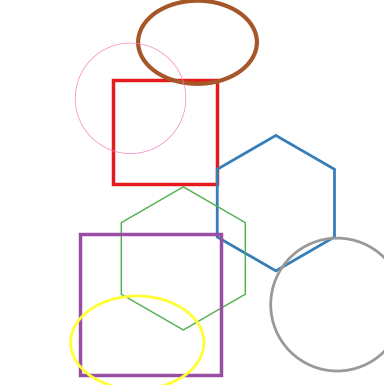[{"shape": "square", "thickness": 2.5, "radius": 0.68, "center": [0.429, 0.658]}, {"shape": "hexagon", "thickness": 2, "radius": 0.88, "center": [0.717, 0.472]}, {"shape": "hexagon", "thickness": 1, "radius": 0.93, "center": [0.476, 0.329]}, {"shape": "square", "thickness": 2.5, "radius": 0.92, "center": [0.39, 0.209]}, {"shape": "oval", "thickness": 2, "radius": 0.87, "center": [0.357, 0.11]}, {"shape": "oval", "thickness": 3, "radius": 0.77, "center": [0.513, 0.89]}, {"shape": "circle", "thickness": 0.5, "radius": 0.72, "center": [0.339, 0.745]}, {"shape": "circle", "thickness": 2, "radius": 0.86, "center": [0.876, 0.209]}]